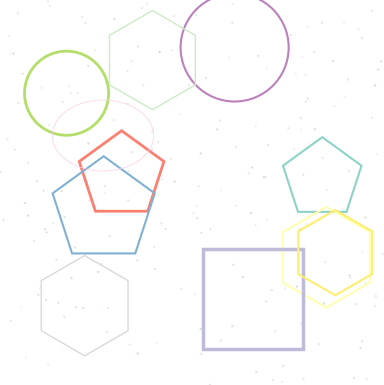[{"shape": "pentagon", "thickness": 1.5, "radius": 0.54, "center": [0.837, 0.536]}, {"shape": "hexagon", "thickness": 1.5, "radius": 0.65, "center": [0.847, 0.332]}, {"shape": "square", "thickness": 2.5, "radius": 0.65, "center": [0.658, 0.223]}, {"shape": "pentagon", "thickness": 2, "radius": 0.58, "center": [0.316, 0.545]}, {"shape": "pentagon", "thickness": 1.5, "radius": 0.7, "center": [0.269, 0.455]}, {"shape": "circle", "thickness": 2, "radius": 0.55, "center": [0.173, 0.758]}, {"shape": "oval", "thickness": 0.5, "radius": 0.66, "center": [0.267, 0.648]}, {"shape": "hexagon", "thickness": 1, "radius": 0.65, "center": [0.22, 0.206]}, {"shape": "circle", "thickness": 1.5, "radius": 0.7, "center": [0.609, 0.877]}, {"shape": "hexagon", "thickness": 1, "radius": 0.64, "center": [0.396, 0.844]}, {"shape": "hexagon", "thickness": 1.5, "radius": 0.55, "center": [0.871, 0.344]}]